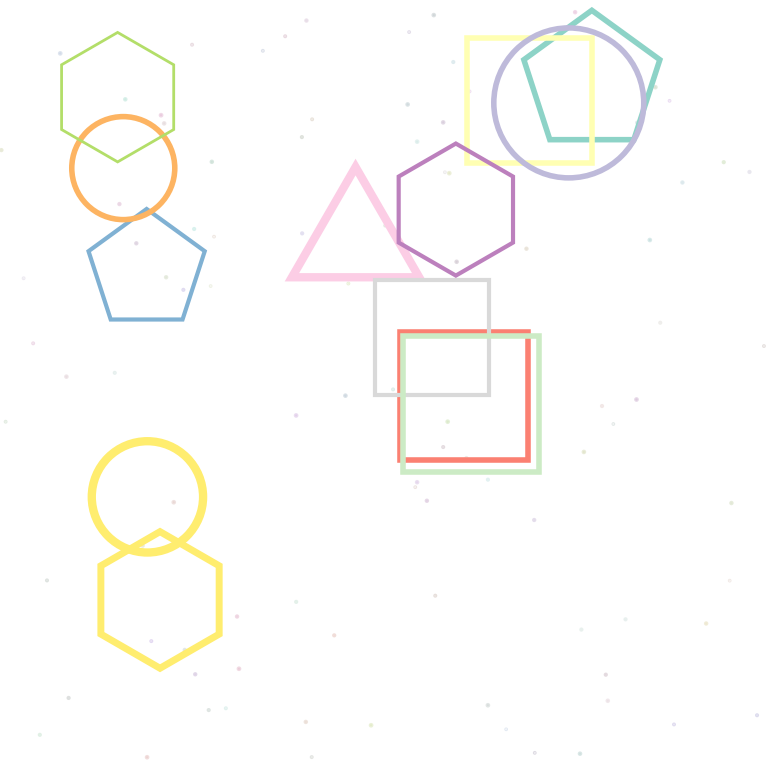[{"shape": "pentagon", "thickness": 2, "radius": 0.46, "center": [0.769, 0.894]}, {"shape": "square", "thickness": 2, "radius": 0.41, "center": [0.688, 0.869]}, {"shape": "circle", "thickness": 2, "radius": 0.49, "center": [0.739, 0.866]}, {"shape": "square", "thickness": 2, "radius": 0.42, "center": [0.603, 0.485]}, {"shape": "pentagon", "thickness": 1.5, "radius": 0.4, "center": [0.19, 0.649]}, {"shape": "circle", "thickness": 2, "radius": 0.33, "center": [0.16, 0.782]}, {"shape": "hexagon", "thickness": 1, "radius": 0.42, "center": [0.153, 0.874]}, {"shape": "triangle", "thickness": 3, "radius": 0.48, "center": [0.462, 0.688]}, {"shape": "square", "thickness": 1.5, "radius": 0.37, "center": [0.561, 0.562]}, {"shape": "hexagon", "thickness": 1.5, "radius": 0.43, "center": [0.592, 0.728]}, {"shape": "square", "thickness": 2, "radius": 0.44, "center": [0.611, 0.475]}, {"shape": "hexagon", "thickness": 2.5, "radius": 0.44, "center": [0.208, 0.221]}, {"shape": "circle", "thickness": 3, "radius": 0.36, "center": [0.191, 0.355]}]